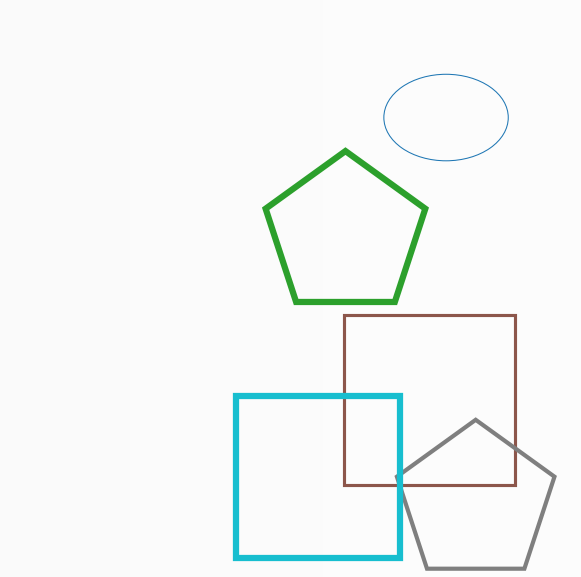[{"shape": "oval", "thickness": 0.5, "radius": 0.54, "center": [0.767, 0.796]}, {"shape": "pentagon", "thickness": 3, "radius": 0.72, "center": [0.594, 0.593]}, {"shape": "square", "thickness": 1.5, "radius": 0.73, "center": [0.739, 0.307]}, {"shape": "pentagon", "thickness": 2, "radius": 0.71, "center": [0.818, 0.13]}, {"shape": "square", "thickness": 3, "radius": 0.7, "center": [0.547, 0.173]}]